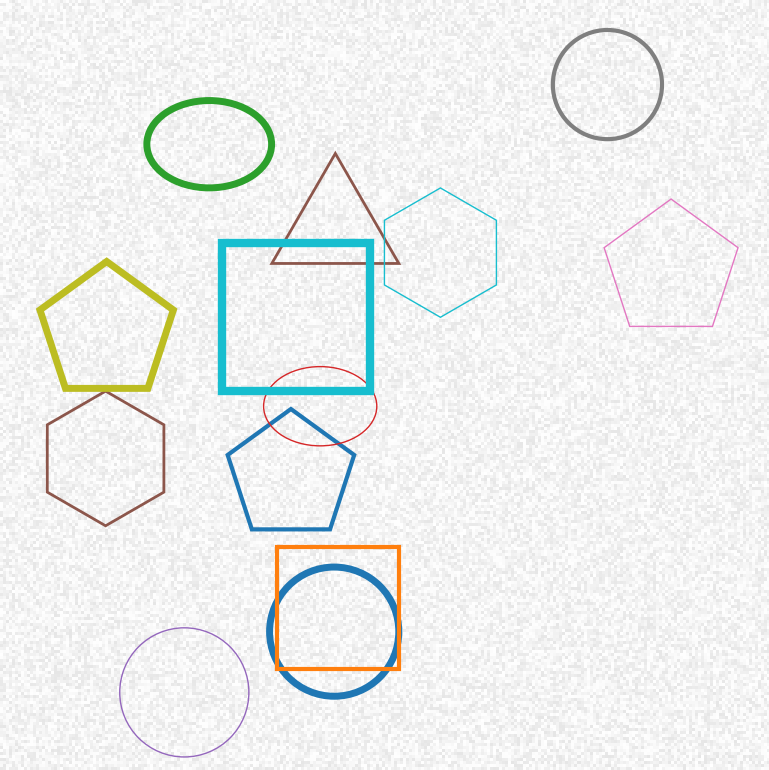[{"shape": "circle", "thickness": 2.5, "radius": 0.42, "center": [0.434, 0.18]}, {"shape": "pentagon", "thickness": 1.5, "radius": 0.43, "center": [0.378, 0.382]}, {"shape": "square", "thickness": 1.5, "radius": 0.4, "center": [0.439, 0.21]}, {"shape": "oval", "thickness": 2.5, "radius": 0.41, "center": [0.272, 0.813]}, {"shape": "oval", "thickness": 0.5, "radius": 0.37, "center": [0.416, 0.472]}, {"shape": "circle", "thickness": 0.5, "radius": 0.42, "center": [0.239, 0.101]}, {"shape": "hexagon", "thickness": 1, "radius": 0.44, "center": [0.137, 0.405]}, {"shape": "triangle", "thickness": 1, "radius": 0.48, "center": [0.435, 0.705]}, {"shape": "pentagon", "thickness": 0.5, "radius": 0.46, "center": [0.872, 0.65]}, {"shape": "circle", "thickness": 1.5, "radius": 0.35, "center": [0.789, 0.89]}, {"shape": "pentagon", "thickness": 2.5, "radius": 0.46, "center": [0.139, 0.569]}, {"shape": "hexagon", "thickness": 0.5, "radius": 0.42, "center": [0.572, 0.672]}, {"shape": "square", "thickness": 3, "radius": 0.48, "center": [0.385, 0.588]}]